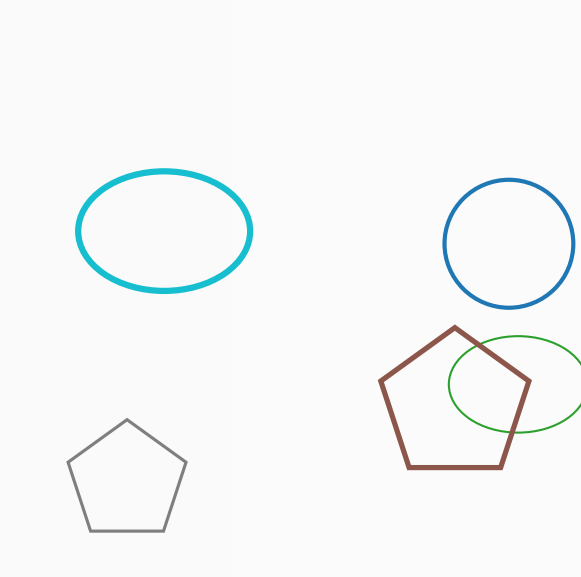[{"shape": "circle", "thickness": 2, "radius": 0.55, "center": [0.876, 0.577]}, {"shape": "oval", "thickness": 1, "radius": 0.6, "center": [0.891, 0.334]}, {"shape": "pentagon", "thickness": 2.5, "radius": 0.67, "center": [0.783, 0.298]}, {"shape": "pentagon", "thickness": 1.5, "radius": 0.53, "center": [0.219, 0.166]}, {"shape": "oval", "thickness": 3, "radius": 0.74, "center": [0.282, 0.599]}]